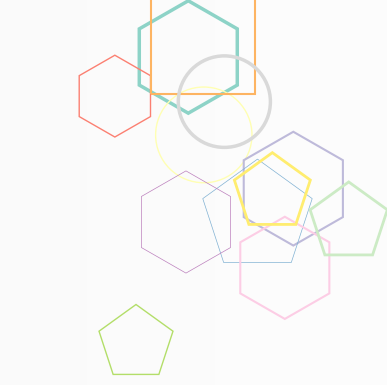[{"shape": "hexagon", "thickness": 2.5, "radius": 0.73, "center": [0.486, 0.852]}, {"shape": "circle", "thickness": 1, "radius": 0.62, "center": [0.526, 0.65]}, {"shape": "hexagon", "thickness": 1.5, "radius": 0.74, "center": [0.757, 0.51]}, {"shape": "hexagon", "thickness": 1, "radius": 0.53, "center": [0.296, 0.75]}, {"shape": "pentagon", "thickness": 0.5, "radius": 0.74, "center": [0.664, 0.438]}, {"shape": "square", "thickness": 1.5, "radius": 0.68, "center": [0.524, 0.892]}, {"shape": "pentagon", "thickness": 1, "radius": 0.5, "center": [0.351, 0.109]}, {"shape": "hexagon", "thickness": 1.5, "radius": 0.66, "center": [0.735, 0.304]}, {"shape": "circle", "thickness": 2.5, "radius": 0.59, "center": [0.579, 0.736]}, {"shape": "hexagon", "thickness": 0.5, "radius": 0.66, "center": [0.48, 0.423]}, {"shape": "pentagon", "thickness": 2, "radius": 0.52, "center": [0.9, 0.423]}, {"shape": "pentagon", "thickness": 2, "radius": 0.52, "center": [0.703, 0.5]}]